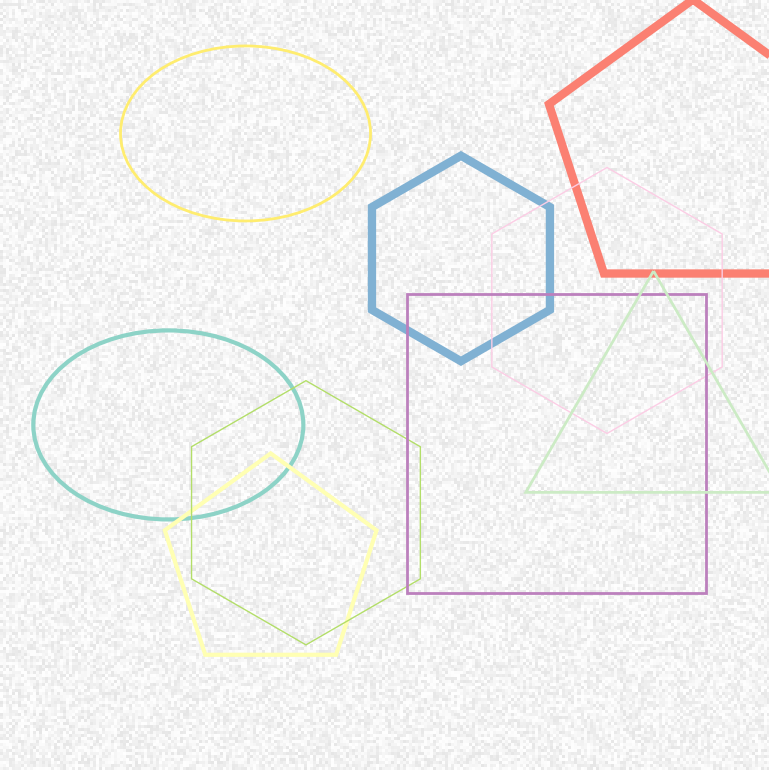[{"shape": "oval", "thickness": 1.5, "radius": 0.88, "center": [0.219, 0.448]}, {"shape": "pentagon", "thickness": 1.5, "radius": 0.72, "center": [0.352, 0.267]}, {"shape": "pentagon", "thickness": 3, "radius": 0.98, "center": [0.9, 0.804]}, {"shape": "hexagon", "thickness": 3, "radius": 0.67, "center": [0.599, 0.664]}, {"shape": "hexagon", "thickness": 0.5, "radius": 0.86, "center": [0.397, 0.334]}, {"shape": "hexagon", "thickness": 0.5, "radius": 0.86, "center": [0.788, 0.61]}, {"shape": "square", "thickness": 1, "radius": 0.97, "center": [0.723, 0.424]}, {"shape": "triangle", "thickness": 1, "radius": 0.96, "center": [0.849, 0.456]}, {"shape": "oval", "thickness": 1, "radius": 0.81, "center": [0.319, 0.827]}]